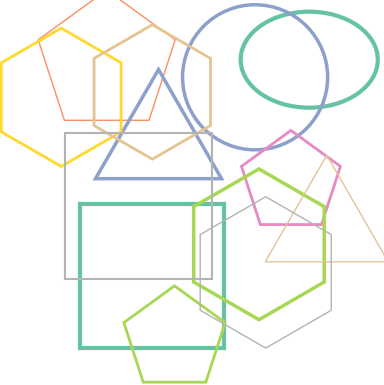[{"shape": "square", "thickness": 3, "radius": 0.93, "center": [0.395, 0.282]}, {"shape": "oval", "thickness": 3, "radius": 0.89, "center": [0.803, 0.845]}, {"shape": "pentagon", "thickness": 1, "radius": 0.93, "center": [0.277, 0.839]}, {"shape": "circle", "thickness": 2.5, "radius": 0.94, "center": [0.663, 0.799]}, {"shape": "triangle", "thickness": 2.5, "radius": 0.95, "center": [0.412, 0.63]}, {"shape": "pentagon", "thickness": 2, "radius": 0.68, "center": [0.756, 0.526]}, {"shape": "pentagon", "thickness": 2, "radius": 0.69, "center": [0.453, 0.119]}, {"shape": "hexagon", "thickness": 2.5, "radius": 0.98, "center": [0.673, 0.365]}, {"shape": "hexagon", "thickness": 2, "radius": 0.9, "center": [0.159, 0.747]}, {"shape": "hexagon", "thickness": 2, "radius": 0.87, "center": [0.396, 0.761]}, {"shape": "triangle", "thickness": 1, "radius": 0.92, "center": [0.849, 0.412]}, {"shape": "square", "thickness": 1.5, "radius": 0.95, "center": [0.36, 0.464]}, {"shape": "hexagon", "thickness": 1, "radius": 0.98, "center": [0.69, 0.292]}]